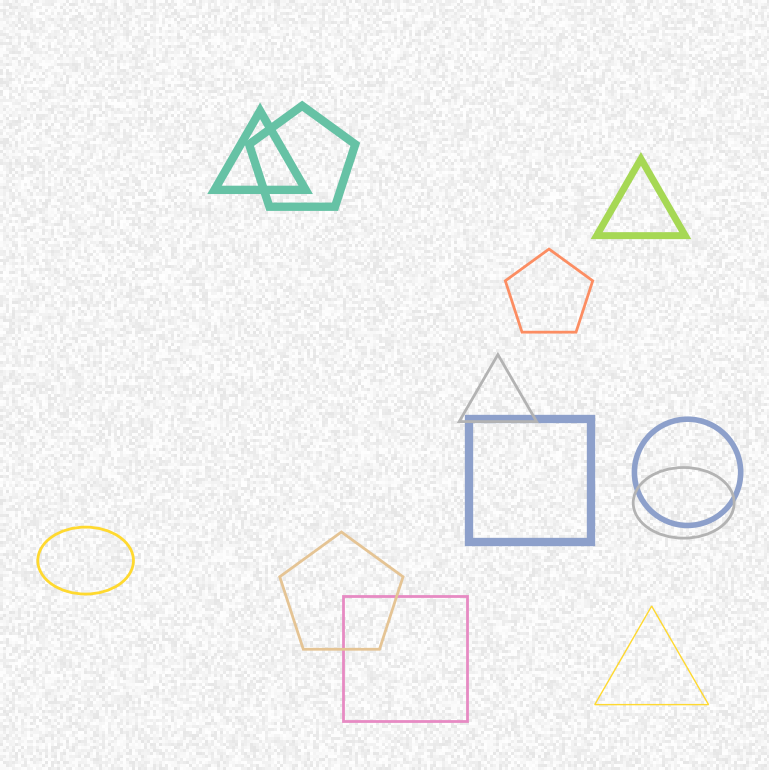[{"shape": "pentagon", "thickness": 3, "radius": 0.36, "center": [0.392, 0.79]}, {"shape": "triangle", "thickness": 3, "radius": 0.34, "center": [0.338, 0.788]}, {"shape": "pentagon", "thickness": 1, "radius": 0.3, "center": [0.713, 0.617]}, {"shape": "square", "thickness": 3, "radius": 0.4, "center": [0.688, 0.376]}, {"shape": "circle", "thickness": 2, "radius": 0.35, "center": [0.893, 0.387]}, {"shape": "square", "thickness": 1, "radius": 0.4, "center": [0.526, 0.144]}, {"shape": "triangle", "thickness": 2.5, "radius": 0.33, "center": [0.832, 0.727]}, {"shape": "triangle", "thickness": 0.5, "radius": 0.43, "center": [0.846, 0.128]}, {"shape": "oval", "thickness": 1, "radius": 0.31, "center": [0.111, 0.272]}, {"shape": "pentagon", "thickness": 1, "radius": 0.42, "center": [0.443, 0.225]}, {"shape": "oval", "thickness": 1, "radius": 0.33, "center": [0.888, 0.347]}, {"shape": "triangle", "thickness": 1, "radius": 0.29, "center": [0.647, 0.482]}]